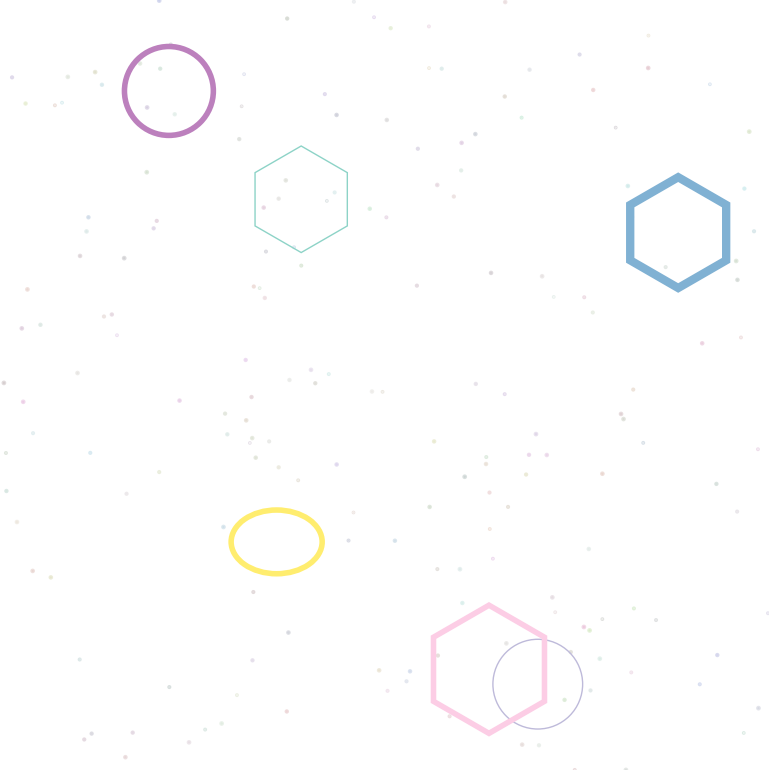[{"shape": "hexagon", "thickness": 0.5, "radius": 0.35, "center": [0.391, 0.741]}, {"shape": "circle", "thickness": 0.5, "radius": 0.29, "center": [0.698, 0.111]}, {"shape": "hexagon", "thickness": 3, "radius": 0.36, "center": [0.881, 0.698]}, {"shape": "hexagon", "thickness": 2, "radius": 0.42, "center": [0.635, 0.131]}, {"shape": "circle", "thickness": 2, "radius": 0.29, "center": [0.219, 0.882]}, {"shape": "oval", "thickness": 2, "radius": 0.3, "center": [0.359, 0.296]}]